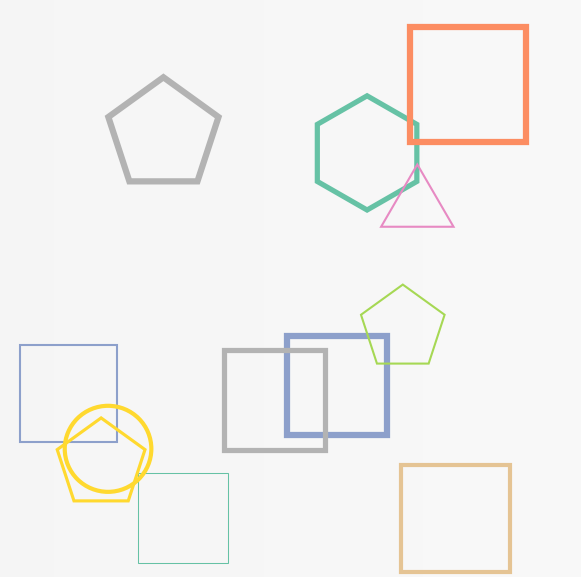[{"shape": "hexagon", "thickness": 2.5, "radius": 0.49, "center": [0.632, 0.734]}, {"shape": "square", "thickness": 0.5, "radius": 0.39, "center": [0.315, 0.103]}, {"shape": "square", "thickness": 3, "radius": 0.5, "center": [0.806, 0.853]}, {"shape": "square", "thickness": 1, "radius": 0.42, "center": [0.118, 0.317]}, {"shape": "square", "thickness": 3, "radius": 0.43, "center": [0.58, 0.331]}, {"shape": "triangle", "thickness": 1, "radius": 0.36, "center": [0.718, 0.642]}, {"shape": "pentagon", "thickness": 1, "radius": 0.38, "center": [0.693, 0.431]}, {"shape": "pentagon", "thickness": 1.5, "radius": 0.4, "center": [0.174, 0.196]}, {"shape": "circle", "thickness": 2, "radius": 0.37, "center": [0.186, 0.222]}, {"shape": "square", "thickness": 2, "radius": 0.47, "center": [0.784, 0.101]}, {"shape": "square", "thickness": 2.5, "radius": 0.44, "center": [0.472, 0.306]}, {"shape": "pentagon", "thickness": 3, "radius": 0.5, "center": [0.281, 0.766]}]